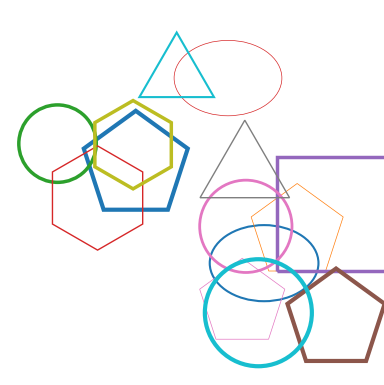[{"shape": "pentagon", "thickness": 3, "radius": 0.71, "center": [0.353, 0.57]}, {"shape": "oval", "thickness": 1.5, "radius": 0.71, "center": [0.686, 0.316]}, {"shape": "pentagon", "thickness": 0.5, "radius": 0.63, "center": [0.772, 0.398]}, {"shape": "circle", "thickness": 2.5, "radius": 0.5, "center": [0.149, 0.627]}, {"shape": "oval", "thickness": 0.5, "radius": 0.7, "center": [0.592, 0.797]}, {"shape": "hexagon", "thickness": 1, "radius": 0.68, "center": [0.253, 0.486]}, {"shape": "square", "thickness": 2.5, "radius": 0.74, "center": [0.866, 0.444]}, {"shape": "pentagon", "thickness": 3, "radius": 0.66, "center": [0.873, 0.17]}, {"shape": "circle", "thickness": 2, "radius": 0.6, "center": [0.639, 0.412]}, {"shape": "pentagon", "thickness": 0.5, "radius": 0.58, "center": [0.629, 0.213]}, {"shape": "triangle", "thickness": 1, "radius": 0.67, "center": [0.636, 0.554]}, {"shape": "hexagon", "thickness": 2.5, "radius": 0.57, "center": [0.346, 0.624]}, {"shape": "circle", "thickness": 3, "radius": 0.69, "center": [0.671, 0.188]}, {"shape": "triangle", "thickness": 1.5, "radius": 0.56, "center": [0.459, 0.804]}]